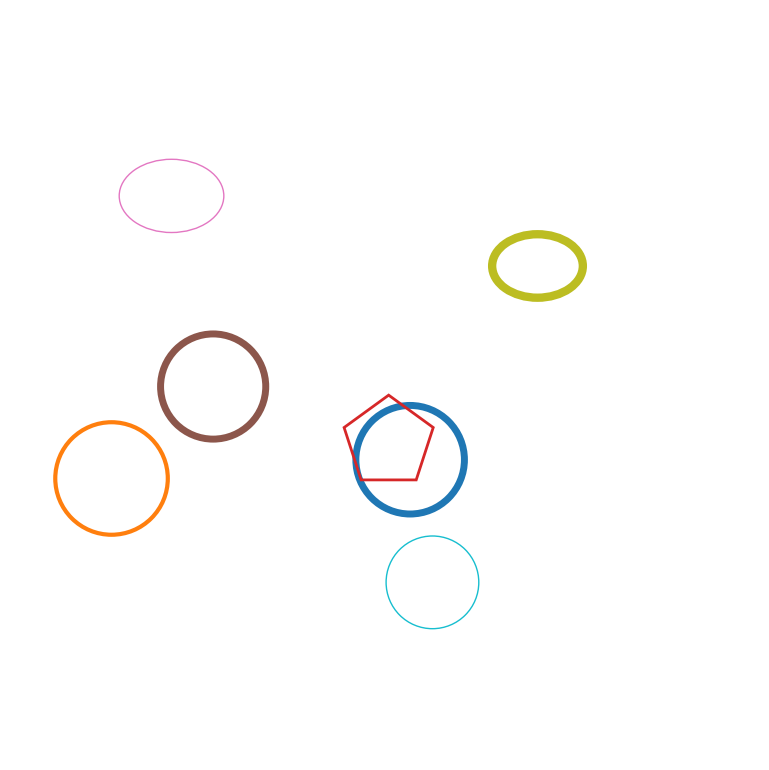[{"shape": "circle", "thickness": 2.5, "radius": 0.35, "center": [0.533, 0.403]}, {"shape": "circle", "thickness": 1.5, "radius": 0.37, "center": [0.145, 0.379]}, {"shape": "pentagon", "thickness": 1, "radius": 0.3, "center": [0.505, 0.426]}, {"shape": "circle", "thickness": 2.5, "radius": 0.34, "center": [0.277, 0.498]}, {"shape": "oval", "thickness": 0.5, "radius": 0.34, "center": [0.223, 0.746]}, {"shape": "oval", "thickness": 3, "radius": 0.29, "center": [0.698, 0.655]}, {"shape": "circle", "thickness": 0.5, "radius": 0.3, "center": [0.562, 0.244]}]